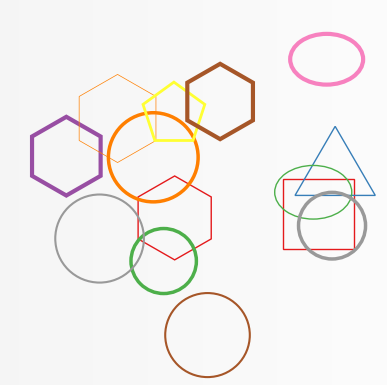[{"shape": "square", "thickness": 1, "radius": 0.45, "center": [0.822, 0.445]}, {"shape": "hexagon", "thickness": 1, "radius": 0.54, "center": [0.451, 0.434]}, {"shape": "triangle", "thickness": 1, "radius": 0.6, "center": [0.865, 0.552]}, {"shape": "circle", "thickness": 2.5, "radius": 0.42, "center": [0.422, 0.322]}, {"shape": "oval", "thickness": 1, "radius": 0.5, "center": [0.808, 0.501]}, {"shape": "hexagon", "thickness": 3, "radius": 0.51, "center": [0.171, 0.594]}, {"shape": "circle", "thickness": 2.5, "radius": 0.58, "center": [0.396, 0.591]}, {"shape": "hexagon", "thickness": 0.5, "radius": 0.57, "center": [0.303, 0.692]}, {"shape": "pentagon", "thickness": 2, "radius": 0.42, "center": [0.449, 0.703]}, {"shape": "hexagon", "thickness": 3, "radius": 0.49, "center": [0.568, 0.736]}, {"shape": "circle", "thickness": 1.5, "radius": 0.55, "center": [0.536, 0.13]}, {"shape": "oval", "thickness": 3, "radius": 0.47, "center": [0.843, 0.846]}, {"shape": "circle", "thickness": 2.5, "radius": 0.43, "center": [0.857, 0.414]}, {"shape": "circle", "thickness": 1.5, "radius": 0.57, "center": [0.257, 0.38]}]